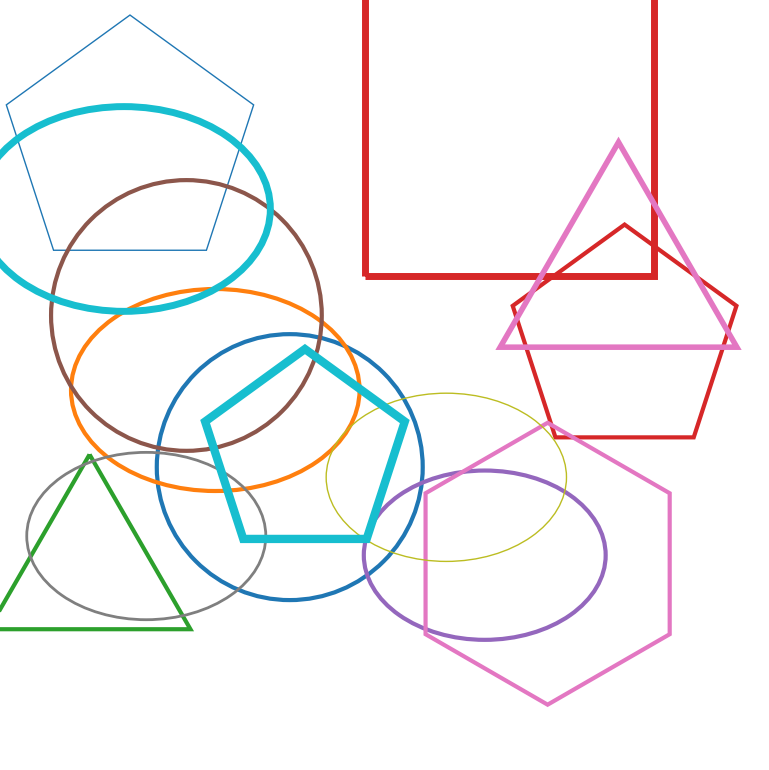[{"shape": "circle", "thickness": 1.5, "radius": 0.86, "center": [0.376, 0.393]}, {"shape": "pentagon", "thickness": 0.5, "radius": 0.84, "center": [0.169, 0.812]}, {"shape": "oval", "thickness": 1.5, "radius": 0.94, "center": [0.28, 0.493]}, {"shape": "triangle", "thickness": 1.5, "radius": 0.76, "center": [0.116, 0.258]}, {"shape": "square", "thickness": 2.5, "radius": 0.94, "center": [0.661, 0.829]}, {"shape": "pentagon", "thickness": 1.5, "radius": 0.76, "center": [0.811, 0.556]}, {"shape": "oval", "thickness": 1.5, "radius": 0.79, "center": [0.63, 0.279]}, {"shape": "circle", "thickness": 1.5, "radius": 0.88, "center": [0.242, 0.59]}, {"shape": "triangle", "thickness": 2, "radius": 0.89, "center": [0.803, 0.638]}, {"shape": "hexagon", "thickness": 1.5, "radius": 0.92, "center": [0.711, 0.268]}, {"shape": "oval", "thickness": 1, "radius": 0.78, "center": [0.19, 0.304]}, {"shape": "oval", "thickness": 0.5, "radius": 0.78, "center": [0.58, 0.38]}, {"shape": "oval", "thickness": 2.5, "radius": 0.95, "center": [0.161, 0.729]}, {"shape": "pentagon", "thickness": 3, "radius": 0.68, "center": [0.396, 0.41]}]